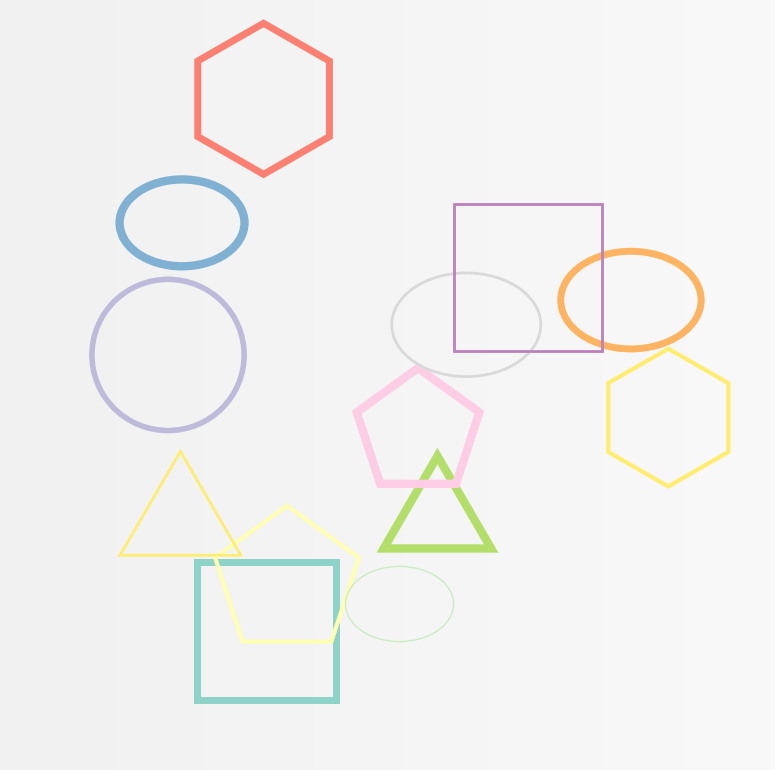[{"shape": "square", "thickness": 2.5, "radius": 0.45, "center": [0.344, 0.18]}, {"shape": "pentagon", "thickness": 1.5, "radius": 0.49, "center": [0.37, 0.246]}, {"shape": "circle", "thickness": 2, "radius": 0.49, "center": [0.217, 0.539]}, {"shape": "hexagon", "thickness": 2.5, "radius": 0.49, "center": [0.34, 0.872]}, {"shape": "oval", "thickness": 3, "radius": 0.4, "center": [0.235, 0.711]}, {"shape": "oval", "thickness": 2.5, "radius": 0.45, "center": [0.814, 0.61]}, {"shape": "triangle", "thickness": 3, "radius": 0.4, "center": [0.564, 0.328]}, {"shape": "pentagon", "thickness": 3, "radius": 0.42, "center": [0.539, 0.439]}, {"shape": "oval", "thickness": 1, "radius": 0.48, "center": [0.602, 0.578]}, {"shape": "square", "thickness": 1, "radius": 0.48, "center": [0.681, 0.64]}, {"shape": "oval", "thickness": 0.5, "radius": 0.35, "center": [0.516, 0.216]}, {"shape": "hexagon", "thickness": 1.5, "radius": 0.45, "center": [0.862, 0.458]}, {"shape": "triangle", "thickness": 1, "radius": 0.45, "center": [0.233, 0.324]}]